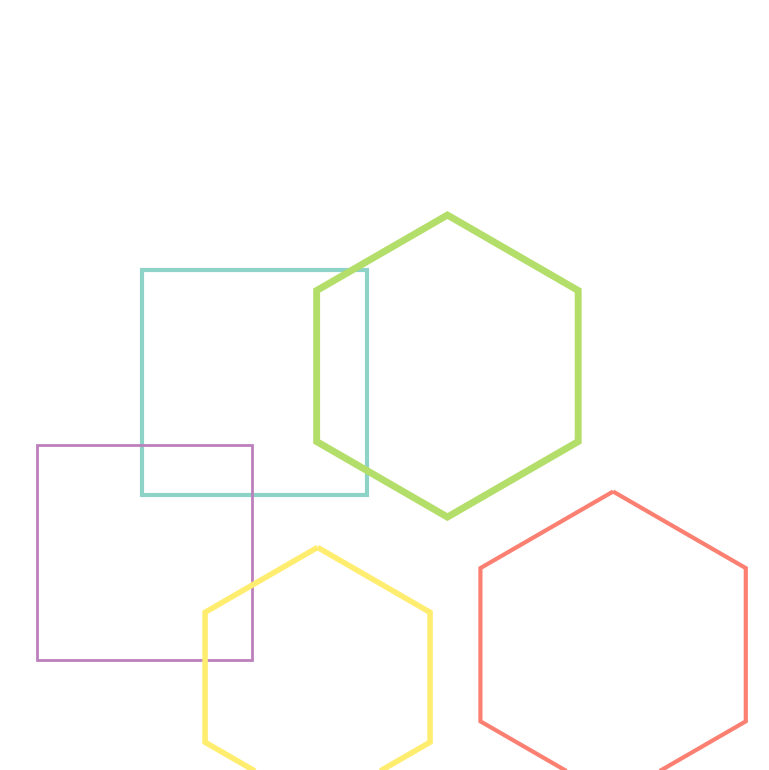[{"shape": "square", "thickness": 1.5, "radius": 0.73, "center": [0.331, 0.503]}, {"shape": "hexagon", "thickness": 1.5, "radius": 0.99, "center": [0.796, 0.163]}, {"shape": "hexagon", "thickness": 2.5, "radius": 0.98, "center": [0.581, 0.525]}, {"shape": "square", "thickness": 1, "radius": 0.7, "center": [0.187, 0.282]}, {"shape": "hexagon", "thickness": 2, "radius": 0.84, "center": [0.412, 0.12]}]